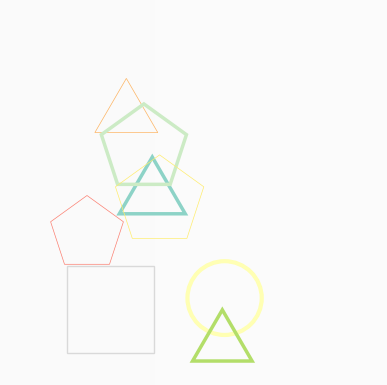[{"shape": "triangle", "thickness": 2.5, "radius": 0.49, "center": [0.393, 0.494]}, {"shape": "circle", "thickness": 3, "radius": 0.48, "center": [0.58, 0.226]}, {"shape": "pentagon", "thickness": 0.5, "radius": 0.49, "center": [0.225, 0.393]}, {"shape": "triangle", "thickness": 0.5, "radius": 0.47, "center": [0.326, 0.703]}, {"shape": "triangle", "thickness": 2.5, "radius": 0.44, "center": [0.574, 0.107]}, {"shape": "square", "thickness": 1, "radius": 0.56, "center": [0.286, 0.196]}, {"shape": "pentagon", "thickness": 2.5, "radius": 0.58, "center": [0.371, 0.615]}, {"shape": "pentagon", "thickness": 0.5, "radius": 0.6, "center": [0.412, 0.478]}]